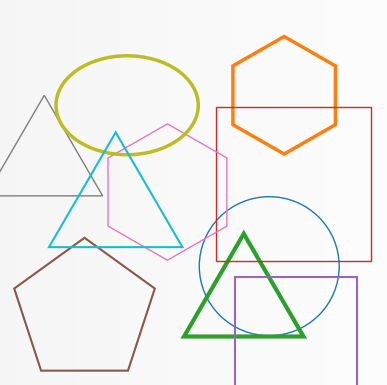[{"shape": "circle", "thickness": 1, "radius": 0.9, "center": [0.695, 0.309]}, {"shape": "hexagon", "thickness": 2.5, "radius": 0.76, "center": [0.733, 0.752]}, {"shape": "triangle", "thickness": 3, "radius": 0.89, "center": [0.629, 0.215]}, {"shape": "square", "thickness": 1, "radius": 1.0, "center": [0.758, 0.523]}, {"shape": "square", "thickness": 1.5, "radius": 0.79, "center": [0.765, 0.123]}, {"shape": "pentagon", "thickness": 1.5, "radius": 0.95, "center": [0.218, 0.192]}, {"shape": "hexagon", "thickness": 1, "radius": 0.89, "center": [0.432, 0.501]}, {"shape": "triangle", "thickness": 1, "radius": 0.87, "center": [0.114, 0.578]}, {"shape": "oval", "thickness": 2.5, "radius": 0.92, "center": [0.328, 0.727]}, {"shape": "triangle", "thickness": 1.5, "radius": 0.99, "center": [0.299, 0.458]}]